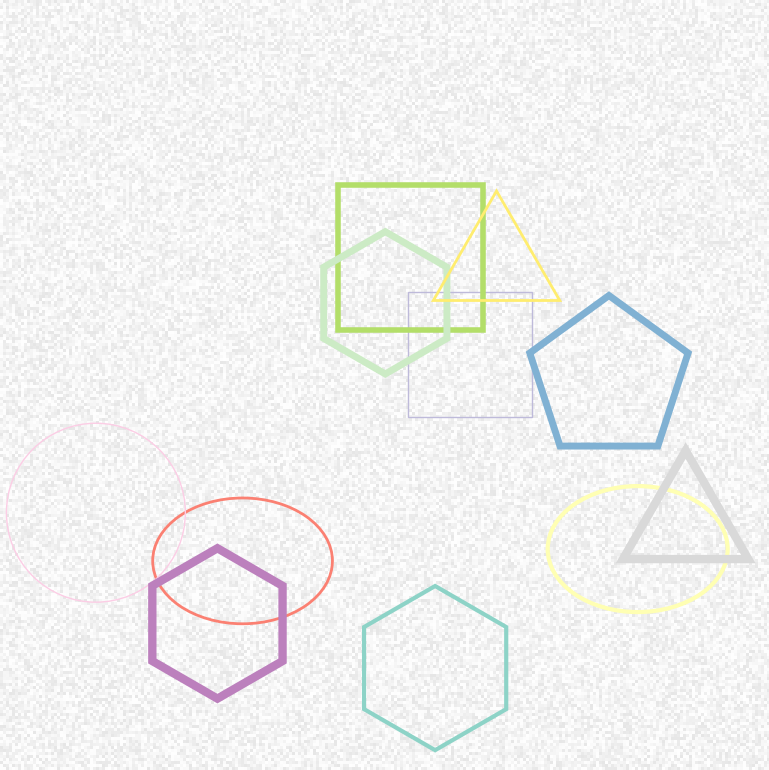[{"shape": "hexagon", "thickness": 1.5, "radius": 0.53, "center": [0.565, 0.132]}, {"shape": "oval", "thickness": 1.5, "radius": 0.58, "center": [0.828, 0.287]}, {"shape": "square", "thickness": 0.5, "radius": 0.4, "center": [0.61, 0.54]}, {"shape": "oval", "thickness": 1, "radius": 0.58, "center": [0.315, 0.272]}, {"shape": "pentagon", "thickness": 2.5, "radius": 0.54, "center": [0.791, 0.508]}, {"shape": "square", "thickness": 2, "radius": 0.47, "center": [0.533, 0.665]}, {"shape": "circle", "thickness": 0.5, "radius": 0.58, "center": [0.125, 0.334]}, {"shape": "triangle", "thickness": 3, "radius": 0.47, "center": [0.89, 0.321]}, {"shape": "hexagon", "thickness": 3, "radius": 0.49, "center": [0.282, 0.19]}, {"shape": "hexagon", "thickness": 2.5, "radius": 0.46, "center": [0.5, 0.607]}, {"shape": "triangle", "thickness": 1, "radius": 0.47, "center": [0.645, 0.657]}]